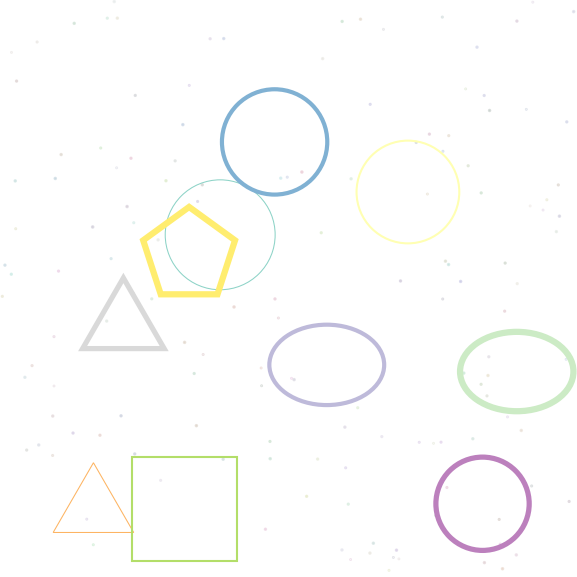[{"shape": "circle", "thickness": 0.5, "radius": 0.48, "center": [0.381, 0.593]}, {"shape": "circle", "thickness": 1, "radius": 0.44, "center": [0.706, 0.667]}, {"shape": "oval", "thickness": 2, "radius": 0.5, "center": [0.566, 0.367]}, {"shape": "circle", "thickness": 2, "radius": 0.46, "center": [0.476, 0.753]}, {"shape": "triangle", "thickness": 0.5, "radius": 0.4, "center": [0.162, 0.117]}, {"shape": "square", "thickness": 1, "radius": 0.45, "center": [0.32, 0.118]}, {"shape": "triangle", "thickness": 2.5, "radius": 0.41, "center": [0.214, 0.436]}, {"shape": "circle", "thickness": 2.5, "radius": 0.4, "center": [0.836, 0.127]}, {"shape": "oval", "thickness": 3, "radius": 0.49, "center": [0.895, 0.356]}, {"shape": "pentagon", "thickness": 3, "radius": 0.42, "center": [0.327, 0.557]}]